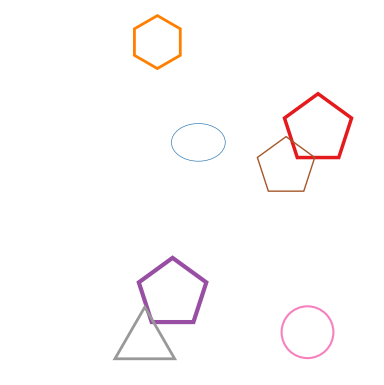[{"shape": "pentagon", "thickness": 2.5, "radius": 0.46, "center": [0.826, 0.665]}, {"shape": "oval", "thickness": 0.5, "radius": 0.35, "center": [0.515, 0.63]}, {"shape": "pentagon", "thickness": 3, "radius": 0.46, "center": [0.448, 0.238]}, {"shape": "hexagon", "thickness": 2, "radius": 0.34, "center": [0.409, 0.891]}, {"shape": "pentagon", "thickness": 1, "radius": 0.39, "center": [0.743, 0.567]}, {"shape": "circle", "thickness": 1.5, "radius": 0.34, "center": [0.799, 0.137]}, {"shape": "triangle", "thickness": 2, "radius": 0.45, "center": [0.376, 0.113]}]